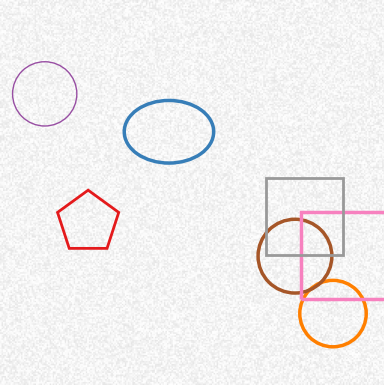[{"shape": "pentagon", "thickness": 2, "radius": 0.42, "center": [0.229, 0.422]}, {"shape": "oval", "thickness": 2.5, "radius": 0.58, "center": [0.439, 0.658]}, {"shape": "circle", "thickness": 1, "radius": 0.42, "center": [0.116, 0.756]}, {"shape": "circle", "thickness": 2.5, "radius": 0.43, "center": [0.865, 0.185]}, {"shape": "circle", "thickness": 2.5, "radius": 0.48, "center": [0.766, 0.335]}, {"shape": "square", "thickness": 2.5, "radius": 0.56, "center": [0.895, 0.336]}, {"shape": "square", "thickness": 2, "radius": 0.5, "center": [0.791, 0.438]}]